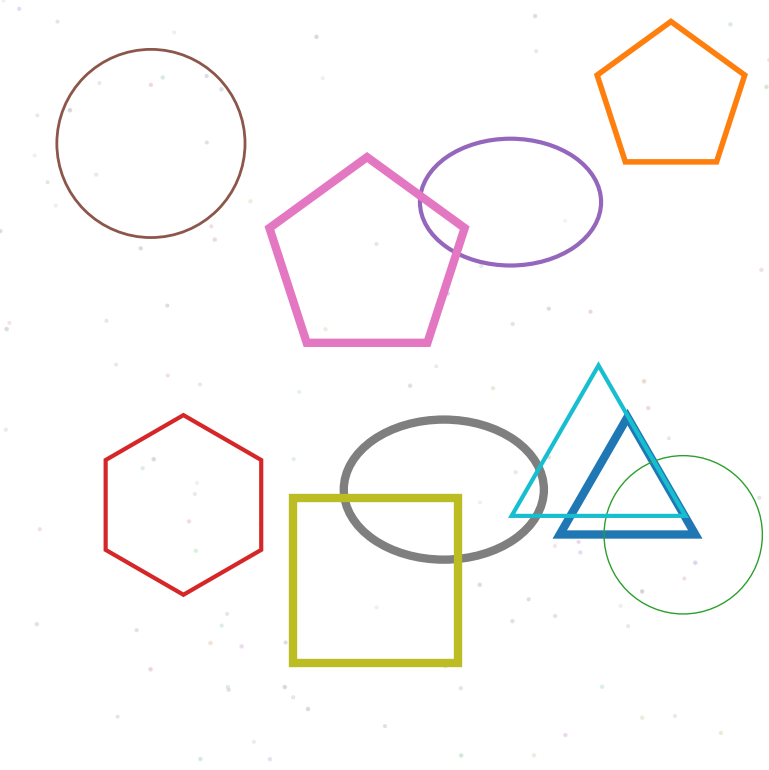[{"shape": "triangle", "thickness": 3, "radius": 0.51, "center": [0.815, 0.357]}, {"shape": "pentagon", "thickness": 2, "radius": 0.5, "center": [0.871, 0.871]}, {"shape": "circle", "thickness": 0.5, "radius": 0.51, "center": [0.887, 0.305]}, {"shape": "hexagon", "thickness": 1.5, "radius": 0.58, "center": [0.238, 0.344]}, {"shape": "oval", "thickness": 1.5, "radius": 0.59, "center": [0.663, 0.738]}, {"shape": "circle", "thickness": 1, "radius": 0.61, "center": [0.196, 0.814]}, {"shape": "pentagon", "thickness": 3, "radius": 0.67, "center": [0.477, 0.663]}, {"shape": "oval", "thickness": 3, "radius": 0.65, "center": [0.576, 0.364]}, {"shape": "square", "thickness": 3, "radius": 0.53, "center": [0.487, 0.246]}, {"shape": "triangle", "thickness": 1.5, "radius": 0.65, "center": [0.777, 0.395]}]